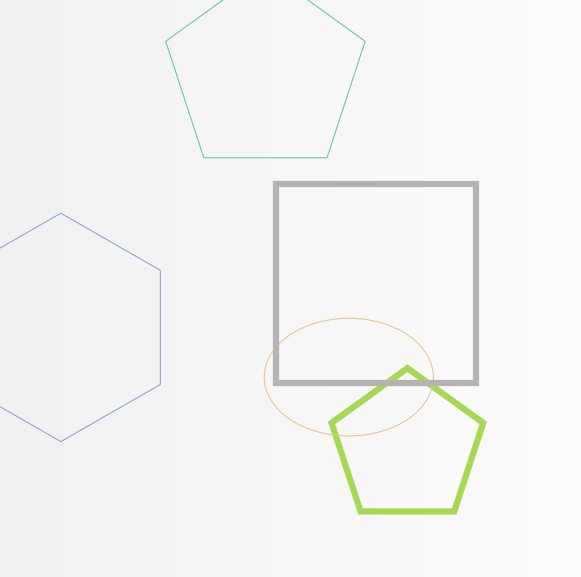[{"shape": "pentagon", "thickness": 0.5, "radius": 0.9, "center": [0.457, 0.872]}, {"shape": "hexagon", "thickness": 0.5, "radius": 0.99, "center": [0.105, 0.432]}, {"shape": "pentagon", "thickness": 3, "radius": 0.69, "center": [0.701, 0.224]}, {"shape": "oval", "thickness": 0.5, "radius": 0.73, "center": [0.6, 0.346]}, {"shape": "square", "thickness": 3, "radius": 0.86, "center": [0.647, 0.508]}]